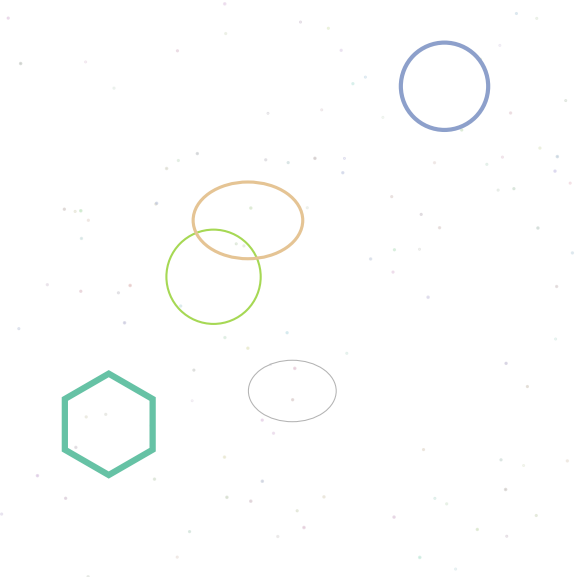[{"shape": "hexagon", "thickness": 3, "radius": 0.44, "center": [0.188, 0.264]}, {"shape": "circle", "thickness": 2, "radius": 0.38, "center": [0.77, 0.85]}, {"shape": "circle", "thickness": 1, "radius": 0.41, "center": [0.37, 0.52]}, {"shape": "oval", "thickness": 1.5, "radius": 0.47, "center": [0.429, 0.618]}, {"shape": "oval", "thickness": 0.5, "radius": 0.38, "center": [0.506, 0.322]}]